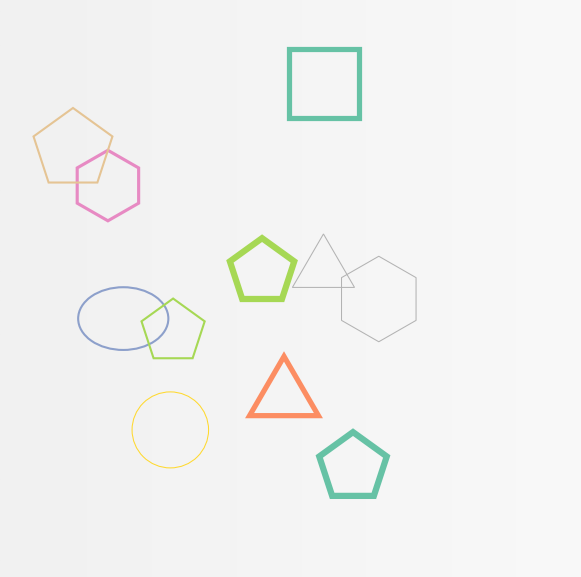[{"shape": "pentagon", "thickness": 3, "radius": 0.31, "center": [0.607, 0.19]}, {"shape": "square", "thickness": 2.5, "radius": 0.3, "center": [0.557, 0.855]}, {"shape": "triangle", "thickness": 2.5, "radius": 0.34, "center": [0.489, 0.314]}, {"shape": "oval", "thickness": 1, "radius": 0.39, "center": [0.212, 0.447]}, {"shape": "hexagon", "thickness": 1.5, "radius": 0.31, "center": [0.186, 0.678]}, {"shape": "pentagon", "thickness": 1, "radius": 0.29, "center": [0.298, 0.425]}, {"shape": "pentagon", "thickness": 3, "radius": 0.29, "center": [0.451, 0.528]}, {"shape": "circle", "thickness": 0.5, "radius": 0.33, "center": [0.293, 0.255]}, {"shape": "pentagon", "thickness": 1, "radius": 0.36, "center": [0.126, 0.741]}, {"shape": "triangle", "thickness": 0.5, "radius": 0.31, "center": [0.556, 0.532]}, {"shape": "hexagon", "thickness": 0.5, "radius": 0.37, "center": [0.652, 0.481]}]